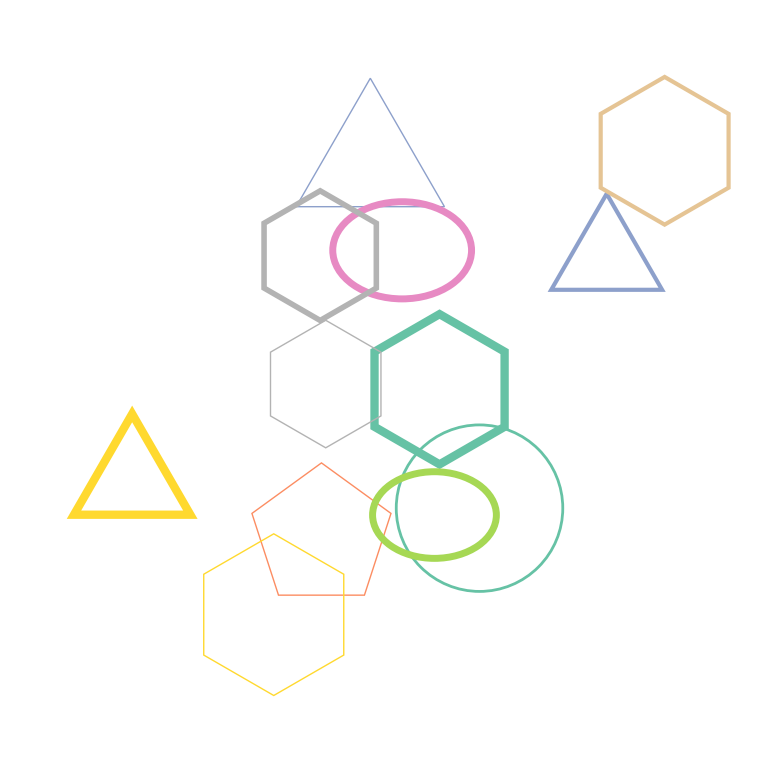[{"shape": "circle", "thickness": 1, "radius": 0.54, "center": [0.623, 0.34]}, {"shape": "hexagon", "thickness": 3, "radius": 0.49, "center": [0.571, 0.494]}, {"shape": "pentagon", "thickness": 0.5, "radius": 0.47, "center": [0.417, 0.304]}, {"shape": "triangle", "thickness": 1.5, "radius": 0.42, "center": [0.788, 0.665]}, {"shape": "triangle", "thickness": 0.5, "radius": 0.56, "center": [0.481, 0.787]}, {"shape": "oval", "thickness": 2.5, "radius": 0.45, "center": [0.522, 0.675]}, {"shape": "oval", "thickness": 2.5, "radius": 0.4, "center": [0.564, 0.331]}, {"shape": "hexagon", "thickness": 0.5, "radius": 0.52, "center": [0.356, 0.202]}, {"shape": "triangle", "thickness": 3, "radius": 0.44, "center": [0.172, 0.375]}, {"shape": "hexagon", "thickness": 1.5, "radius": 0.48, "center": [0.863, 0.804]}, {"shape": "hexagon", "thickness": 2, "radius": 0.42, "center": [0.416, 0.668]}, {"shape": "hexagon", "thickness": 0.5, "radius": 0.41, "center": [0.423, 0.501]}]